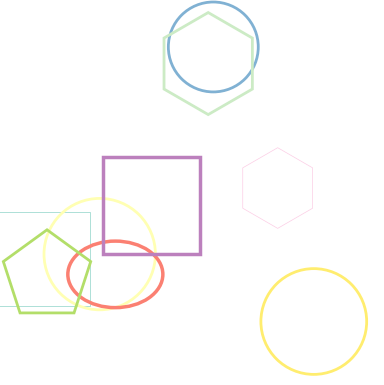[{"shape": "square", "thickness": 0.5, "radius": 0.61, "center": [0.111, 0.327]}, {"shape": "circle", "thickness": 2, "radius": 0.72, "center": [0.259, 0.34]}, {"shape": "oval", "thickness": 2.5, "radius": 0.62, "center": [0.3, 0.287]}, {"shape": "circle", "thickness": 2, "radius": 0.58, "center": [0.554, 0.878]}, {"shape": "pentagon", "thickness": 2, "radius": 0.6, "center": [0.122, 0.284]}, {"shape": "hexagon", "thickness": 0.5, "radius": 0.52, "center": [0.721, 0.512]}, {"shape": "square", "thickness": 2.5, "radius": 0.63, "center": [0.394, 0.467]}, {"shape": "hexagon", "thickness": 2, "radius": 0.66, "center": [0.541, 0.835]}, {"shape": "circle", "thickness": 2, "radius": 0.69, "center": [0.815, 0.165]}]